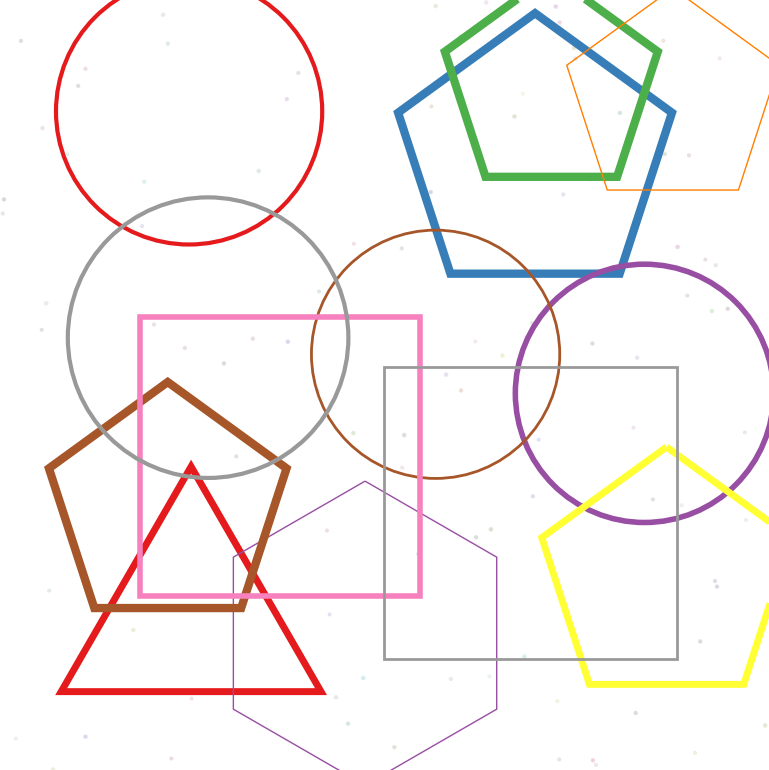[{"shape": "triangle", "thickness": 2.5, "radius": 0.97, "center": [0.248, 0.199]}, {"shape": "circle", "thickness": 1.5, "radius": 0.86, "center": [0.246, 0.855]}, {"shape": "pentagon", "thickness": 3, "radius": 0.93, "center": [0.695, 0.796]}, {"shape": "pentagon", "thickness": 3, "radius": 0.73, "center": [0.716, 0.888]}, {"shape": "circle", "thickness": 2, "radius": 0.84, "center": [0.837, 0.489]}, {"shape": "hexagon", "thickness": 0.5, "radius": 0.99, "center": [0.474, 0.178]}, {"shape": "pentagon", "thickness": 0.5, "radius": 0.72, "center": [0.874, 0.87]}, {"shape": "pentagon", "thickness": 2.5, "radius": 0.85, "center": [0.866, 0.249]}, {"shape": "circle", "thickness": 1, "radius": 0.81, "center": [0.566, 0.54]}, {"shape": "pentagon", "thickness": 3, "radius": 0.81, "center": [0.218, 0.342]}, {"shape": "square", "thickness": 2, "radius": 0.91, "center": [0.363, 0.407]}, {"shape": "square", "thickness": 1, "radius": 0.95, "center": [0.689, 0.334]}, {"shape": "circle", "thickness": 1.5, "radius": 0.91, "center": [0.27, 0.561]}]